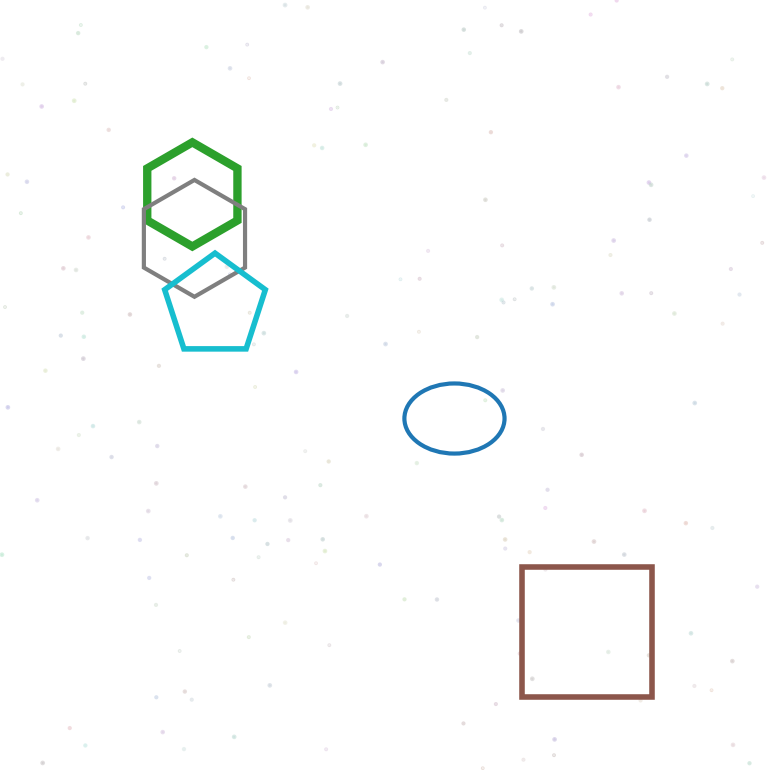[{"shape": "oval", "thickness": 1.5, "radius": 0.33, "center": [0.59, 0.456]}, {"shape": "hexagon", "thickness": 3, "radius": 0.34, "center": [0.25, 0.748]}, {"shape": "square", "thickness": 2, "radius": 0.42, "center": [0.763, 0.179]}, {"shape": "hexagon", "thickness": 1.5, "radius": 0.38, "center": [0.253, 0.69]}, {"shape": "pentagon", "thickness": 2, "radius": 0.34, "center": [0.279, 0.603]}]